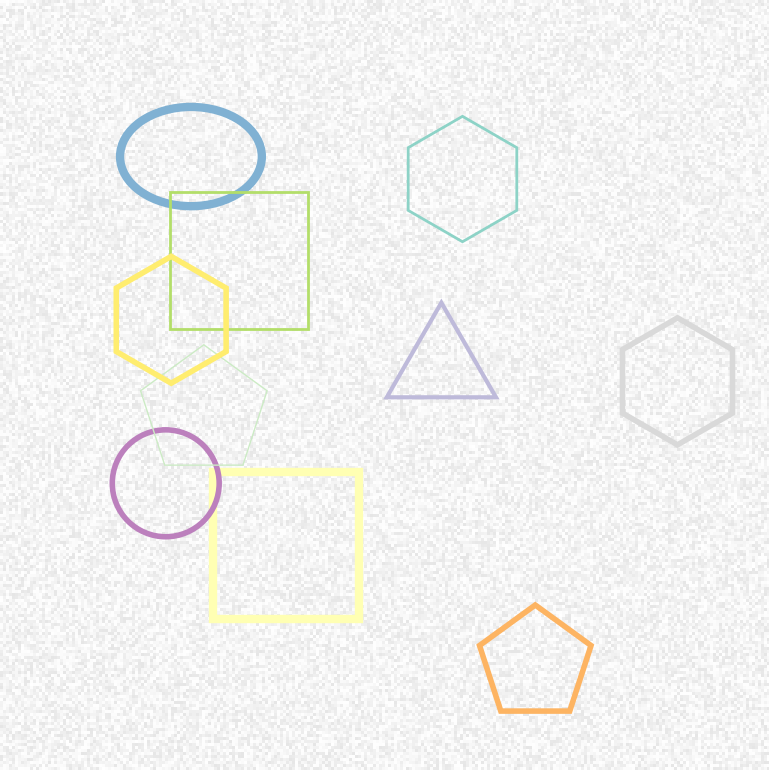[{"shape": "hexagon", "thickness": 1, "radius": 0.41, "center": [0.601, 0.767]}, {"shape": "square", "thickness": 3, "radius": 0.48, "center": [0.372, 0.291]}, {"shape": "triangle", "thickness": 1.5, "radius": 0.41, "center": [0.573, 0.525]}, {"shape": "oval", "thickness": 3, "radius": 0.46, "center": [0.248, 0.797]}, {"shape": "pentagon", "thickness": 2, "radius": 0.38, "center": [0.695, 0.138]}, {"shape": "square", "thickness": 1, "radius": 0.45, "center": [0.311, 0.662]}, {"shape": "hexagon", "thickness": 2, "radius": 0.41, "center": [0.88, 0.505]}, {"shape": "circle", "thickness": 2, "radius": 0.35, "center": [0.215, 0.372]}, {"shape": "pentagon", "thickness": 0.5, "radius": 0.43, "center": [0.265, 0.466]}, {"shape": "hexagon", "thickness": 2, "radius": 0.41, "center": [0.222, 0.585]}]